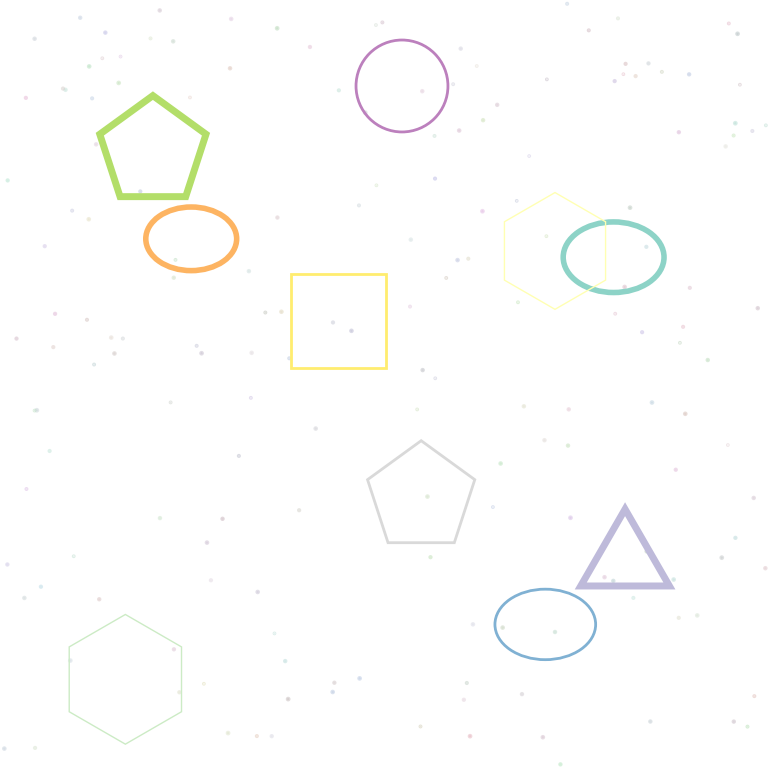[{"shape": "oval", "thickness": 2, "radius": 0.33, "center": [0.797, 0.666]}, {"shape": "hexagon", "thickness": 0.5, "radius": 0.38, "center": [0.721, 0.674]}, {"shape": "triangle", "thickness": 2.5, "radius": 0.33, "center": [0.812, 0.272]}, {"shape": "oval", "thickness": 1, "radius": 0.33, "center": [0.708, 0.189]}, {"shape": "oval", "thickness": 2, "radius": 0.3, "center": [0.248, 0.69]}, {"shape": "pentagon", "thickness": 2.5, "radius": 0.36, "center": [0.199, 0.803]}, {"shape": "pentagon", "thickness": 1, "radius": 0.37, "center": [0.547, 0.354]}, {"shape": "circle", "thickness": 1, "radius": 0.3, "center": [0.522, 0.888]}, {"shape": "hexagon", "thickness": 0.5, "radius": 0.42, "center": [0.163, 0.118]}, {"shape": "square", "thickness": 1, "radius": 0.31, "center": [0.44, 0.583]}]